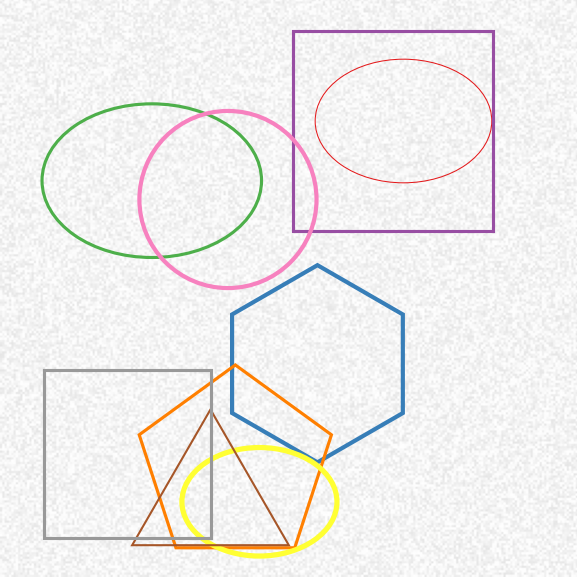[{"shape": "oval", "thickness": 0.5, "radius": 0.76, "center": [0.699, 0.79]}, {"shape": "hexagon", "thickness": 2, "radius": 0.85, "center": [0.55, 0.369]}, {"shape": "oval", "thickness": 1.5, "radius": 0.95, "center": [0.263, 0.686]}, {"shape": "square", "thickness": 1.5, "radius": 0.87, "center": [0.681, 0.773]}, {"shape": "pentagon", "thickness": 1.5, "radius": 0.88, "center": [0.408, 0.192]}, {"shape": "oval", "thickness": 2.5, "radius": 0.67, "center": [0.449, 0.13]}, {"shape": "triangle", "thickness": 1, "radius": 0.78, "center": [0.364, 0.133]}, {"shape": "circle", "thickness": 2, "radius": 0.77, "center": [0.395, 0.654]}, {"shape": "square", "thickness": 1.5, "radius": 0.73, "center": [0.22, 0.213]}]